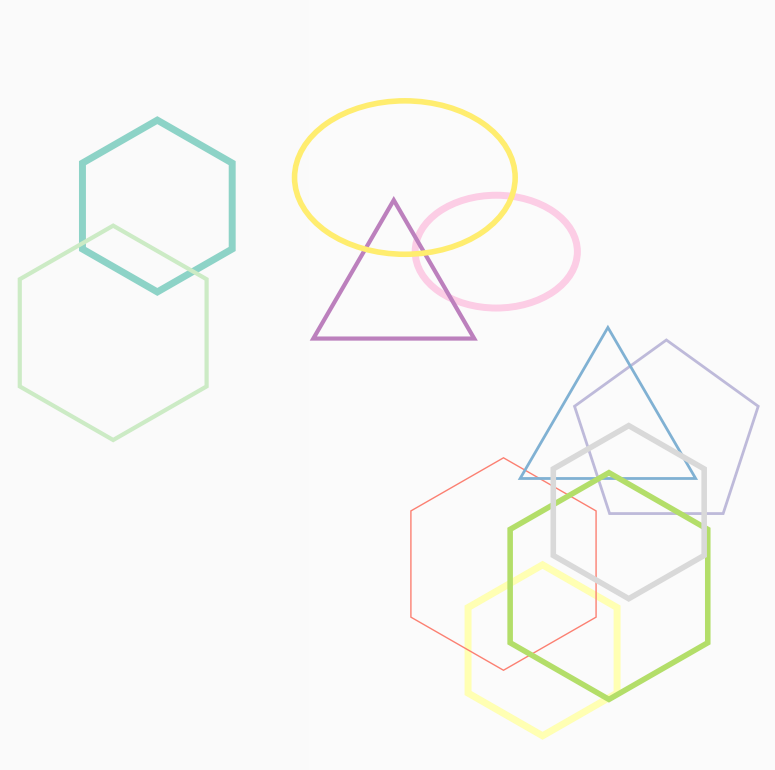[{"shape": "hexagon", "thickness": 2.5, "radius": 0.56, "center": [0.203, 0.732]}, {"shape": "hexagon", "thickness": 2.5, "radius": 0.56, "center": [0.7, 0.155]}, {"shape": "pentagon", "thickness": 1, "radius": 0.62, "center": [0.86, 0.434]}, {"shape": "hexagon", "thickness": 0.5, "radius": 0.69, "center": [0.65, 0.267]}, {"shape": "triangle", "thickness": 1, "radius": 0.65, "center": [0.784, 0.444]}, {"shape": "hexagon", "thickness": 2, "radius": 0.74, "center": [0.786, 0.239]}, {"shape": "oval", "thickness": 2.5, "radius": 0.52, "center": [0.64, 0.673]}, {"shape": "hexagon", "thickness": 2, "radius": 0.56, "center": [0.811, 0.335]}, {"shape": "triangle", "thickness": 1.5, "radius": 0.6, "center": [0.508, 0.62]}, {"shape": "hexagon", "thickness": 1.5, "radius": 0.7, "center": [0.146, 0.568]}, {"shape": "oval", "thickness": 2, "radius": 0.71, "center": [0.522, 0.769]}]